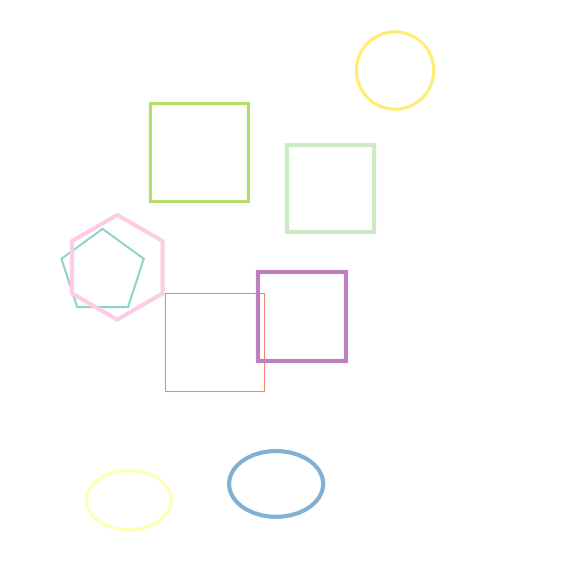[{"shape": "pentagon", "thickness": 1, "radius": 0.37, "center": [0.178, 0.528]}, {"shape": "oval", "thickness": 1.5, "radius": 0.37, "center": [0.223, 0.133]}, {"shape": "square", "thickness": 0.5, "radius": 0.43, "center": [0.371, 0.407]}, {"shape": "oval", "thickness": 2, "radius": 0.41, "center": [0.478, 0.161]}, {"shape": "square", "thickness": 1.5, "radius": 0.43, "center": [0.345, 0.737]}, {"shape": "hexagon", "thickness": 2, "radius": 0.45, "center": [0.203, 0.536]}, {"shape": "square", "thickness": 2, "radius": 0.38, "center": [0.523, 0.451]}, {"shape": "square", "thickness": 2, "radius": 0.38, "center": [0.572, 0.673]}, {"shape": "circle", "thickness": 1.5, "radius": 0.34, "center": [0.684, 0.877]}]